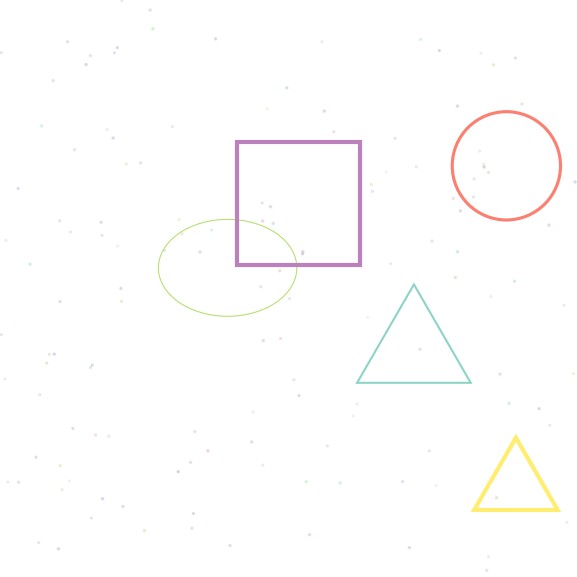[{"shape": "triangle", "thickness": 1, "radius": 0.57, "center": [0.717, 0.393]}, {"shape": "circle", "thickness": 1.5, "radius": 0.47, "center": [0.877, 0.712]}, {"shape": "oval", "thickness": 0.5, "radius": 0.6, "center": [0.394, 0.535]}, {"shape": "square", "thickness": 2, "radius": 0.53, "center": [0.517, 0.647]}, {"shape": "triangle", "thickness": 2, "radius": 0.42, "center": [0.893, 0.158]}]